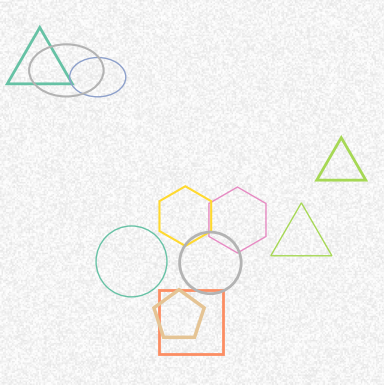[{"shape": "circle", "thickness": 1, "radius": 0.46, "center": [0.342, 0.321]}, {"shape": "triangle", "thickness": 2, "radius": 0.49, "center": [0.103, 0.831]}, {"shape": "square", "thickness": 2, "radius": 0.41, "center": [0.497, 0.164]}, {"shape": "oval", "thickness": 1, "radius": 0.36, "center": [0.254, 0.8]}, {"shape": "hexagon", "thickness": 1, "radius": 0.43, "center": [0.617, 0.429]}, {"shape": "triangle", "thickness": 2, "radius": 0.37, "center": [0.886, 0.569]}, {"shape": "triangle", "thickness": 1, "radius": 0.46, "center": [0.783, 0.381]}, {"shape": "hexagon", "thickness": 1.5, "radius": 0.39, "center": [0.481, 0.439]}, {"shape": "pentagon", "thickness": 2.5, "radius": 0.34, "center": [0.465, 0.179]}, {"shape": "circle", "thickness": 2, "radius": 0.4, "center": [0.547, 0.317]}, {"shape": "oval", "thickness": 1.5, "radius": 0.48, "center": [0.172, 0.817]}]